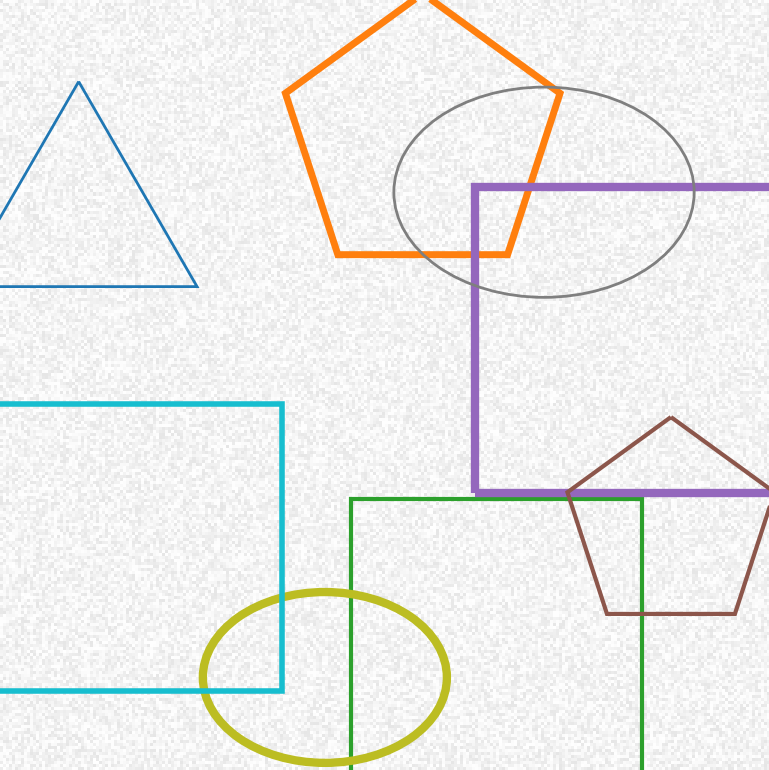[{"shape": "triangle", "thickness": 1, "radius": 0.89, "center": [0.102, 0.717]}, {"shape": "pentagon", "thickness": 2.5, "radius": 0.94, "center": [0.549, 0.821]}, {"shape": "square", "thickness": 1.5, "radius": 0.94, "center": [0.645, 0.164]}, {"shape": "square", "thickness": 3, "radius": 0.99, "center": [0.816, 0.558]}, {"shape": "pentagon", "thickness": 1.5, "radius": 0.71, "center": [0.871, 0.317]}, {"shape": "oval", "thickness": 1, "radius": 0.98, "center": [0.707, 0.75]}, {"shape": "oval", "thickness": 3, "radius": 0.79, "center": [0.422, 0.12]}, {"shape": "square", "thickness": 2, "radius": 0.93, "center": [0.18, 0.289]}]